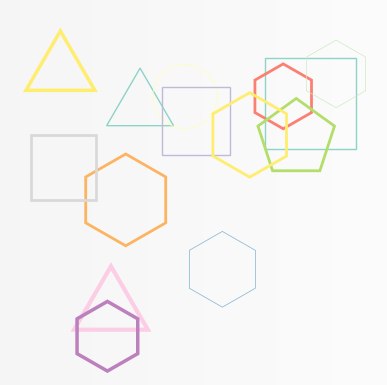[{"shape": "triangle", "thickness": 1, "radius": 0.5, "center": [0.361, 0.723]}, {"shape": "square", "thickness": 1, "radius": 0.59, "center": [0.802, 0.732]}, {"shape": "circle", "thickness": 0.5, "radius": 0.41, "center": [0.477, 0.749]}, {"shape": "square", "thickness": 1, "radius": 0.44, "center": [0.505, 0.686]}, {"shape": "hexagon", "thickness": 2, "radius": 0.42, "center": [0.731, 0.75]}, {"shape": "hexagon", "thickness": 0.5, "radius": 0.49, "center": [0.574, 0.301]}, {"shape": "hexagon", "thickness": 2, "radius": 0.6, "center": [0.324, 0.481]}, {"shape": "pentagon", "thickness": 2, "radius": 0.52, "center": [0.764, 0.64]}, {"shape": "triangle", "thickness": 3, "radius": 0.55, "center": [0.286, 0.199]}, {"shape": "square", "thickness": 2, "radius": 0.42, "center": [0.164, 0.566]}, {"shape": "hexagon", "thickness": 2.5, "radius": 0.45, "center": [0.277, 0.127]}, {"shape": "hexagon", "thickness": 0.5, "radius": 0.44, "center": [0.867, 0.808]}, {"shape": "hexagon", "thickness": 2, "radius": 0.55, "center": [0.644, 0.65]}, {"shape": "triangle", "thickness": 2.5, "radius": 0.51, "center": [0.156, 0.817]}]